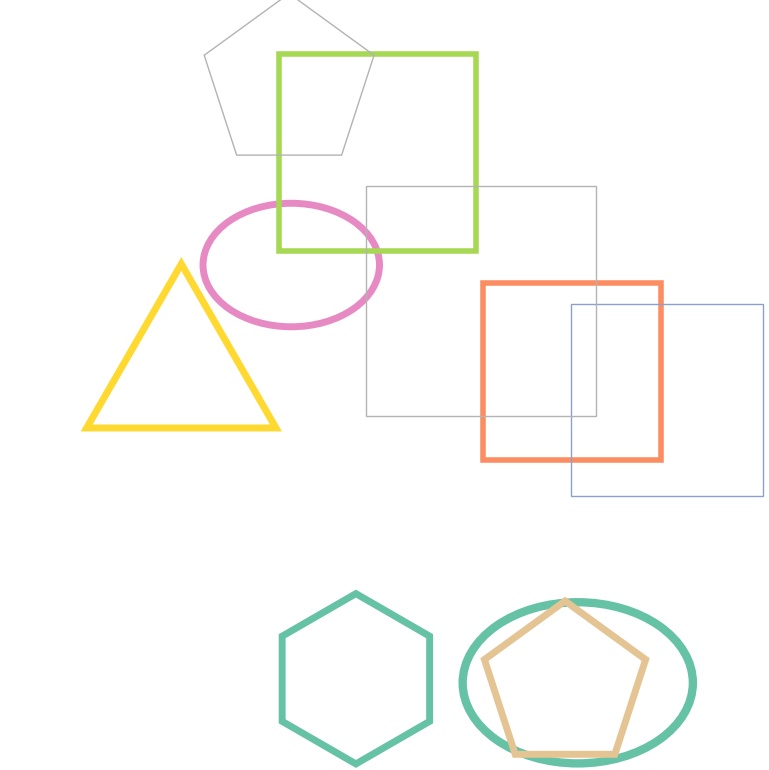[{"shape": "hexagon", "thickness": 2.5, "radius": 0.55, "center": [0.462, 0.118]}, {"shape": "oval", "thickness": 3, "radius": 0.75, "center": [0.75, 0.113]}, {"shape": "square", "thickness": 2, "radius": 0.58, "center": [0.743, 0.517]}, {"shape": "square", "thickness": 0.5, "radius": 0.62, "center": [0.867, 0.481]}, {"shape": "oval", "thickness": 2.5, "radius": 0.57, "center": [0.378, 0.656]}, {"shape": "square", "thickness": 2, "radius": 0.64, "center": [0.49, 0.802]}, {"shape": "triangle", "thickness": 2.5, "radius": 0.71, "center": [0.235, 0.515]}, {"shape": "pentagon", "thickness": 2.5, "radius": 0.55, "center": [0.734, 0.109]}, {"shape": "pentagon", "thickness": 0.5, "radius": 0.58, "center": [0.375, 0.892]}, {"shape": "square", "thickness": 0.5, "radius": 0.75, "center": [0.625, 0.609]}]